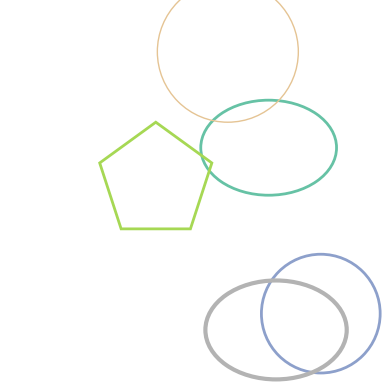[{"shape": "oval", "thickness": 2, "radius": 0.88, "center": [0.698, 0.616]}, {"shape": "circle", "thickness": 2, "radius": 0.77, "center": [0.833, 0.185]}, {"shape": "pentagon", "thickness": 2, "radius": 0.77, "center": [0.405, 0.529]}, {"shape": "circle", "thickness": 1, "radius": 0.92, "center": [0.592, 0.866]}, {"shape": "oval", "thickness": 3, "radius": 0.92, "center": [0.717, 0.143]}]